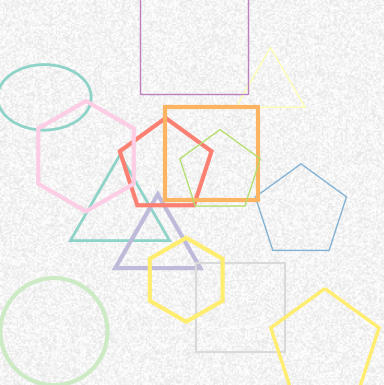[{"shape": "triangle", "thickness": 2, "radius": 0.74, "center": [0.312, 0.449]}, {"shape": "oval", "thickness": 2, "radius": 0.61, "center": [0.115, 0.747]}, {"shape": "triangle", "thickness": 1, "radius": 0.52, "center": [0.703, 0.773]}, {"shape": "triangle", "thickness": 3, "radius": 0.64, "center": [0.41, 0.367]}, {"shape": "pentagon", "thickness": 3, "radius": 0.63, "center": [0.43, 0.568]}, {"shape": "pentagon", "thickness": 1, "radius": 0.62, "center": [0.782, 0.45]}, {"shape": "square", "thickness": 3, "radius": 0.6, "center": [0.549, 0.6]}, {"shape": "pentagon", "thickness": 1, "radius": 0.55, "center": [0.572, 0.554]}, {"shape": "hexagon", "thickness": 3, "radius": 0.72, "center": [0.223, 0.594]}, {"shape": "square", "thickness": 1.5, "radius": 0.58, "center": [0.625, 0.202]}, {"shape": "square", "thickness": 1, "radius": 0.7, "center": [0.504, 0.895]}, {"shape": "circle", "thickness": 3, "radius": 0.7, "center": [0.14, 0.139]}, {"shape": "hexagon", "thickness": 3, "radius": 0.55, "center": [0.484, 0.273]}, {"shape": "pentagon", "thickness": 2.5, "radius": 0.74, "center": [0.844, 0.103]}]